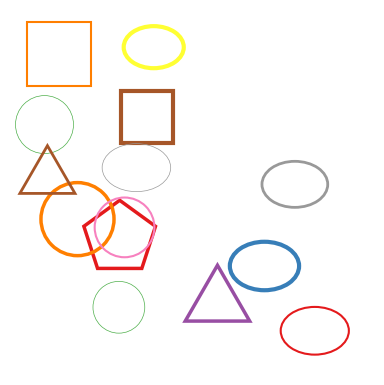[{"shape": "pentagon", "thickness": 2.5, "radius": 0.49, "center": [0.311, 0.382]}, {"shape": "oval", "thickness": 1.5, "radius": 0.44, "center": [0.818, 0.141]}, {"shape": "oval", "thickness": 3, "radius": 0.45, "center": [0.687, 0.309]}, {"shape": "circle", "thickness": 0.5, "radius": 0.38, "center": [0.116, 0.676]}, {"shape": "circle", "thickness": 0.5, "radius": 0.34, "center": [0.309, 0.202]}, {"shape": "triangle", "thickness": 2.5, "radius": 0.48, "center": [0.565, 0.214]}, {"shape": "circle", "thickness": 2.5, "radius": 0.47, "center": [0.201, 0.431]}, {"shape": "square", "thickness": 1.5, "radius": 0.41, "center": [0.153, 0.86]}, {"shape": "oval", "thickness": 3, "radius": 0.39, "center": [0.399, 0.877]}, {"shape": "square", "thickness": 3, "radius": 0.34, "center": [0.381, 0.696]}, {"shape": "triangle", "thickness": 2, "radius": 0.41, "center": [0.123, 0.539]}, {"shape": "circle", "thickness": 1.5, "radius": 0.39, "center": [0.323, 0.409]}, {"shape": "oval", "thickness": 2, "radius": 0.43, "center": [0.766, 0.521]}, {"shape": "oval", "thickness": 0.5, "radius": 0.45, "center": [0.354, 0.565]}]